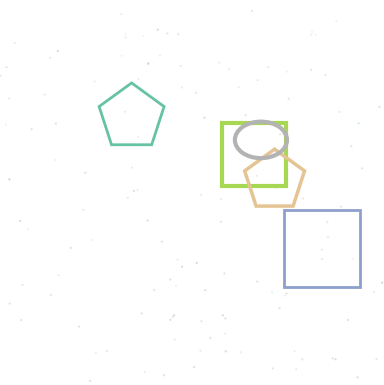[{"shape": "pentagon", "thickness": 2, "radius": 0.44, "center": [0.342, 0.696]}, {"shape": "square", "thickness": 2, "radius": 0.5, "center": [0.836, 0.354]}, {"shape": "square", "thickness": 3, "radius": 0.41, "center": [0.659, 0.599]}, {"shape": "pentagon", "thickness": 2.5, "radius": 0.41, "center": [0.713, 0.531]}, {"shape": "oval", "thickness": 3, "radius": 0.34, "center": [0.678, 0.637]}]